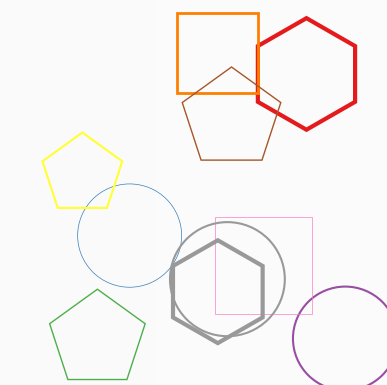[{"shape": "hexagon", "thickness": 3, "radius": 0.72, "center": [0.791, 0.808]}, {"shape": "circle", "thickness": 0.5, "radius": 0.67, "center": [0.335, 0.388]}, {"shape": "pentagon", "thickness": 1, "radius": 0.65, "center": [0.251, 0.119]}, {"shape": "circle", "thickness": 1.5, "radius": 0.67, "center": [0.891, 0.121]}, {"shape": "square", "thickness": 2, "radius": 0.52, "center": [0.561, 0.862]}, {"shape": "pentagon", "thickness": 1.5, "radius": 0.54, "center": [0.213, 0.548]}, {"shape": "pentagon", "thickness": 1, "radius": 0.67, "center": [0.597, 0.692]}, {"shape": "square", "thickness": 0.5, "radius": 0.63, "center": [0.681, 0.31]}, {"shape": "circle", "thickness": 1.5, "radius": 0.74, "center": [0.587, 0.275]}, {"shape": "hexagon", "thickness": 3, "radius": 0.67, "center": [0.562, 0.242]}]